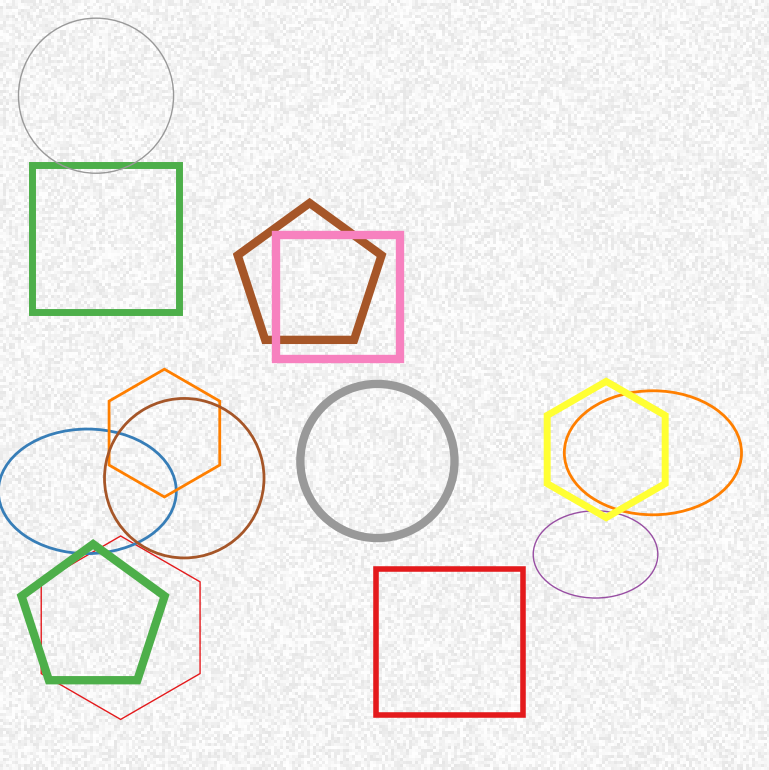[{"shape": "hexagon", "thickness": 0.5, "radius": 0.6, "center": [0.157, 0.185]}, {"shape": "square", "thickness": 2, "radius": 0.48, "center": [0.584, 0.166]}, {"shape": "oval", "thickness": 1, "radius": 0.58, "center": [0.113, 0.362]}, {"shape": "square", "thickness": 2.5, "radius": 0.48, "center": [0.137, 0.69]}, {"shape": "pentagon", "thickness": 3, "radius": 0.49, "center": [0.121, 0.196]}, {"shape": "oval", "thickness": 0.5, "radius": 0.4, "center": [0.773, 0.28]}, {"shape": "oval", "thickness": 1, "radius": 0.58, "center": [0.848, 0.412]}, {"shape": "hexagon", "thickness": 1, "radius": 0.41, "center": [0.214, 0.438]}, {"shape": "hexagon", "thickness": 2.5, "radius": 0.44, "center": [0.787, 0.416]}, {"shape": "pentagon", "thickness": 3, "radius": 0.49, "center": [0.402, 0.638]}, {"shape": "circle", "thickness": 1, "radius": 0.52, "center": [0.239, 0.379]}, {"shape": "square", "thickness": 3, "radius": 0.4, "center": [0.439, 0.615]}, {"shape": "circle", "thickness": 0.5, "radius": 0.5, "center": [0.125, 0.876]}, {"shape": "circle", "thickness": 3, "radius": 0.5, "center": [0.49, 0.401]}]